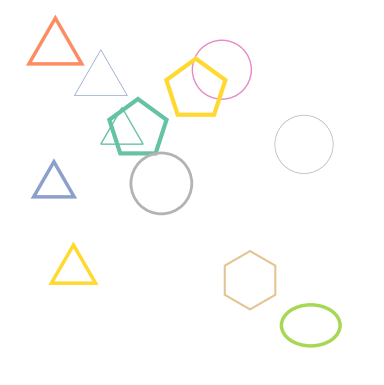[{"shape": "triangle", "thickness": 1, "radius": 0.32, "center": [0.317, 0.657]}, {"shape": "pentagon", "thickness": 3, "radius": 0.39, "center": [0.358, 0.665]}, {"shape": "triangle", "thickness": 2.5, "radius": 0.4, "center": [0.144, 0.874]}, {"shape": "triangle", "thickness": 0.5, "radius": 0.4, "center": [0.262, 0.791]}, {"shape": "triangle", "thickness": 2.5, "radius": 0.3, "center": [0.14, 0.519]}, {"shape": "circle", "thickness": 1, "radius": 0.38, "center": [0.576, 0.819]}, {"shape": "oval", "thickness": 2.5, "radius": 0.38, "center": [0.807, 0.155]}, {"shape": "triangle", "thickness": 2.5, "radius": 0.33, "center": [0.191, 0.298]}, {"shape": "pentagon", "thickness": 3, "radius": 0.4, "center": [0.509, 0.767]}, {"shape": "hexagon", "thickness": 1.5, "radius": 0.38, "center": [0.649, 0.272]}, {"shape": "circle", "thickness": 2, "radius": 0.4, "center": [0.419, 0.524]}, {"shape": "circle", "thickness": 0.5, "radius": 0.38, "center": [0.79, 0.625]}]